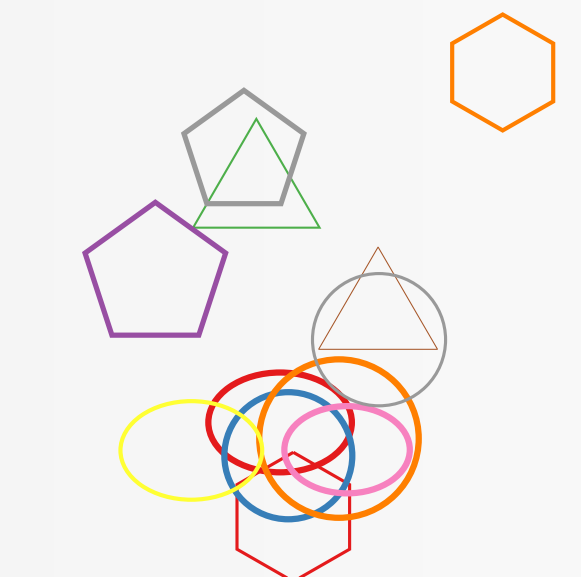[{"shape": "oval", "thickness": 3, "radius": 0.62, "center": [0.482, 0.268]}, {"shape": "hexagon", "thickness": 1.5, "radius": 0.56, "center": [0.505, 0.104]}, {"shape": "circle", "thickness": 3, "radius": 0.55, "center": [0.496, 0.21]}, {"shape": "triangle", "thickness": 1, "radius": 0.63, "center": [0.441, 0.668]}, {"shape": "pentagon", "thickness": 2.5, "radius": 0.64, "center": [0.267, 0.522]}, {"shape": "circle", "thickness": 3, "radius": 0.69, "center": [0.583, 0.24]}, {"shape": "hexagon", "thickness": 2, "radius": 0.5, "center": [0.865, 0.874]}, {"shape": "oval", "thickness": 2, "radius": 0.61, "center": [0.329, 0.219]}, {"shape": "triangle", "thickness": 0.5, "radius": 0.59, "center": [0.65, 0.453]}, {"shape": "oval", "thickness": 3, "radius": 0.54, "center": [0.597, 0.22]}, {"shape": "pentagon", "thickness": 2.5, "radius": 0.54, "center": [0.42, 0.734]}, {"shape": "circle", "thickness": 1.5, "radius": 0.57, "center": [0.652, 0.411]}]